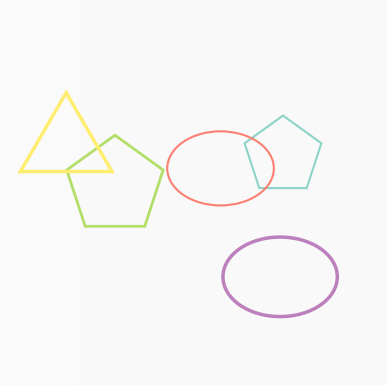[{"shape": "pentagon", "thickness": 1.5, "radius": 0.52, "center": [0.73, 0.596]}, {"shape": "oval", "thickness": 1.5, "radius": 0.69, "center": [0.569, 0.563]}, {"shape": "pentagon", "thickness": 2, "radius": 0.65, "center": [0.297, 0.518]}, {"shape": "oval", "thickness": 2.5, "radius": 0.74, "center": [0.723, 0.281]}, {"shape": "triangle", "thickness": 2.5, "radius": 0.68, "center": [0.171, 0.623]}]